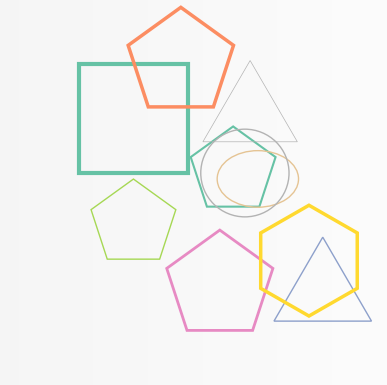[{"shape": "pentagon", "thickness": 1.5, "radius": 0.58, "center": [0.602, 0.556]}, {"shape": "square", "thickness": 3, "radius": 0.71, "center": [0.344, 0.692]}, {"shape": "pentagon", "thickness": 2.5, "radius": 0.71, "center": [0.467, 0.838]}, {"shape": "triangle", "thickness": 1, "radius": 0.73, "center": [0.833, 0.239]}, {"shape": "pentagon", "thickness": 2, "radius": 0.72, "center": [0.567, 0.258]}, {"shape": "pentagon", "thickness": 1, "radius": 0.58, "center": [0.344, 0.42]}, {"shape": "hexagon", "thickness": 2.5, "radius": 0.72, "center": [0.797, 0.323]}, {"shape": "oval", "thickness": 1, "radius": 0.52, "center": [0.665, 0.535]}, {"shape": "circle", "thickness": 1, "radius": 0.57, "center": [0.632, 0.551]}, {"shape": "triangle", "thickness": 0.5, "radius": 0.7, "center": [0.645, 0.702]}]